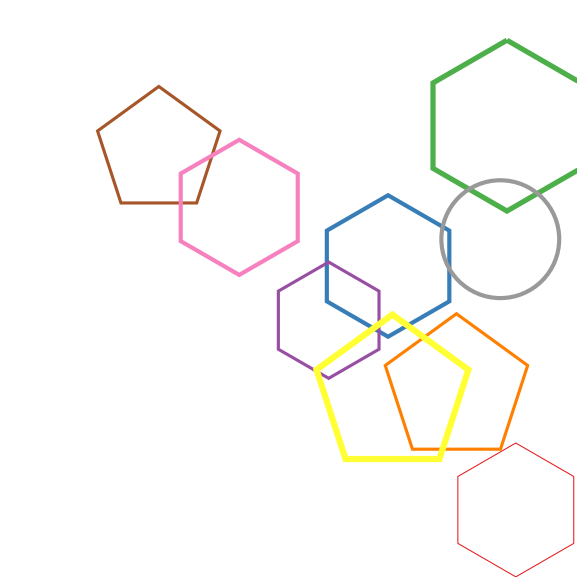[{"shape": "hexagon", "thickness": 0.5, "radius": 0.58, "center": [0.893, 0.116]}, {"shape": "hexagon", "thickness": 2, "radius": 0.61, "center": [0.672, 0.539]}, {"shape": "hexagon", "thickness": 2.5, "radius": 0.74, "center": [0.878, 0.782]}, {"shape": "hexagon", "thickness": 1.5, "radius": 0.5, "center": [0.569, 0.445]}, {"shape": "pentagon", "thickness": 1.5, "radius": 0.65, "center": [0.79, 0.326]}, {"shape": "pentagon", "thickness": 3, "radius": 0.69, "center": [0.68, 0.316]}, {"shape": "pentagon", "thickness": 1.5, "radius": 0.56, "center": [0.275, 0.738]}, {"shape": "hexagon", "thickness": 2, "radius": 0.58, "center": [0.414, 0.64]}, {"shape": "circle", "thickness": 2, "radius": 0.51, "center": [0.866, 0.585]}]